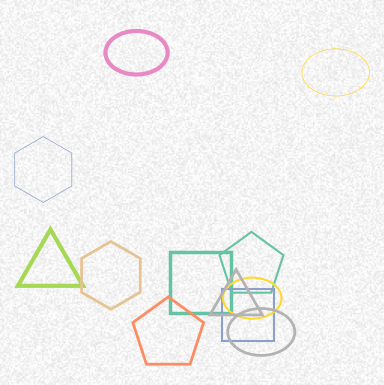[{"shape": "square", "thickness": 2.5, "radius": 0.4, "center": [0.522, 0.266]}, {"shape": "pentagon", "thickness": 1.5, "radius": 0.44, "center": [0.653, 0.31]}, {"shape": "pentagon", "thickness": 2, "radius": 0.48, "center": [0.437, 0.132]}, {"shape": "square", "thickness": 1.5, "radius": 0.34, "center": [0.645, 0.181]}, {"shape": "hexagon", "thickness": 0.5, "radius": 0.43, "center": [0.112, 0.56]}, {"shape": "oval", "thickness": 3, "radius": 0.4, "center": [0.355, 0.863]}, {"shape": "triangle", "thickness": 3, "radius": 0.49, "center": [0.131, 0.306]}, {"shape": "oval", "thickness": 0.5, "radius": 0.44, "center": [0.872, 0.812]}, {"shape": "oval", "thickness": 1.5, "radius": 0.38, "center": [0.655, 0.226]}, {"shape": "hexagon", "thickness": 2, "radius": 0.44, "center": [0.288, 0.285]}, {"shape": "triangle", "thickness": 2, "radius": 0.39, "center": [0.613, 0.221]}, {"shape": "oval", "thickness": 2, "radius": 0.44, "center": [0.679, 0.138]}]